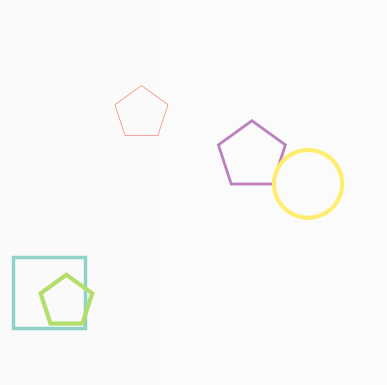[{"shape": "square", "thickness": 2.5, "radius": 0.46, "center": [0.126, 0.239]}, {"shape": "pentagon", "thickness": 0.5, "radius": 0.36, "center": [0.365, 0.706]}, {"shape": "pentagon", "thickness": 3, "radius": 0.35, "center": [0.171, 0.216]}, {"shape": "pentagon", "thickness": 2, "radius": 0.45, "center": [0.65, 0.596]}, {"shape": "circle", "thickness": 3, "radius": 0.44, "center": [0.795, 0.522]}]